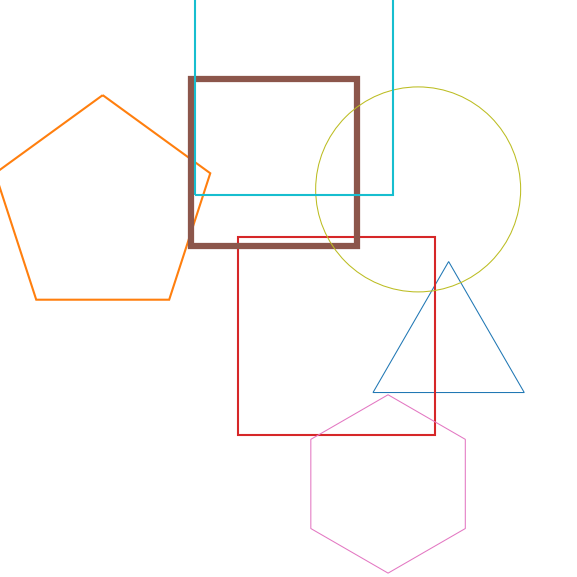[{"shape": "triangle", "thickness": 0.5, "radius": 0.76, "center": [0.777, 0.395]}, {"shape": "pentagon", "thickness": 1, "radius": 0.98, "center": [0.178, 0.639]}, {"shape": "square", "thickness": 1, "radius": 0.86, "center": [0.583, 0.417]}, {"shape": "square", "thickness": 3, "radius": 0.72, "center": [0.475, 0.718]}, {"shape": "hexagon", "thickness": 0.5, "radius": 0.77, "center": [0.672, 0.161]}, {"shape": "circle", "thickness": 0.5, "radius": 0.89, "center": [0.724, 0.671]}, {"shape": "square", "thickness": 1, "radius": 0.86, "center": [0.509, 0.833]}]